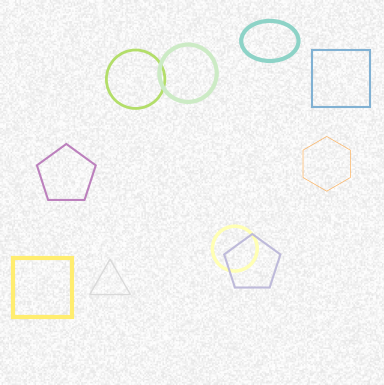[{"shape": "oval", "thickness": 3, "radius": 0.37, "center": [0.701, 0.894]}, {"shape": "circle", "thickness": 2.5, "radius": 0.29, "center": [0.61, 0.354]}, {"shape": "pentagon", "thickness": 1.5, "radius": 0.38, "center": [0.655, 0.315]}, {"shape": "square", "thickness": 1.5, "radius": 0.37, "center": [0.885, 0.797]}, {"shape": "hexagon", "thickness": 0.5, "radius": 0.36, "center": [0.849, 0.574]}, {"shape": "circle", "thickness": 2, "radius": 0.38, "center": [0.352, 0.794]}, {"shape": "triangle", "thickness": 1, "radius": 0.31, "center": [0.286, 0.266]}, {"shape": "pentagon", "thickness": 1.5, "radius": 0.4, "center": [0.172, 0.546]}, {"shape": "circle", "thickness": 3, "radius": 0.37, "center": [0.488, 0.81]}, {"shape": "square", "thickness": 3, "radius": 0.38, "center": [0.11, 0.253]}]